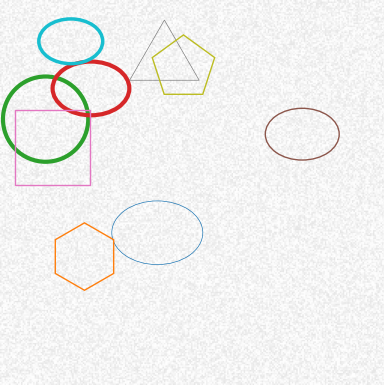[{"shape": "oval", "thickness": 0.5, "radius": 0.59, "center": [0.409, 0.395]}, {"shape": "hexagon", "thickness": 1, "radius": 0.44, "center": [0.219, 0.334]}, {"shape": "circle", "thickness": 3, "radius": 0.55, "center": [0.118, 0.691]}, {"shape": "oval", "thickness": 3, "radius": 0.5, "center": [0.236, 0.77]}, {"shape": "oval", "thickness": 1, "radius": 0.48, "center": [0.785, 0.652]}, {"shape": "square", "thickness": 1, "radius": 0.49, "center": [0.135, 0.617]}, {"shape": "triangle", "thickness": 0.5, "radius": 0.52, "center": [0.427, 0.844]}, {"shape": "pentagon", "thickness": 1, "radius": 0.43, "center": [0.477, 0.824]}, {"shape": "oval", "thickness": 2.5, "radius": 0.42, "center": [0.184, 0.893]}]